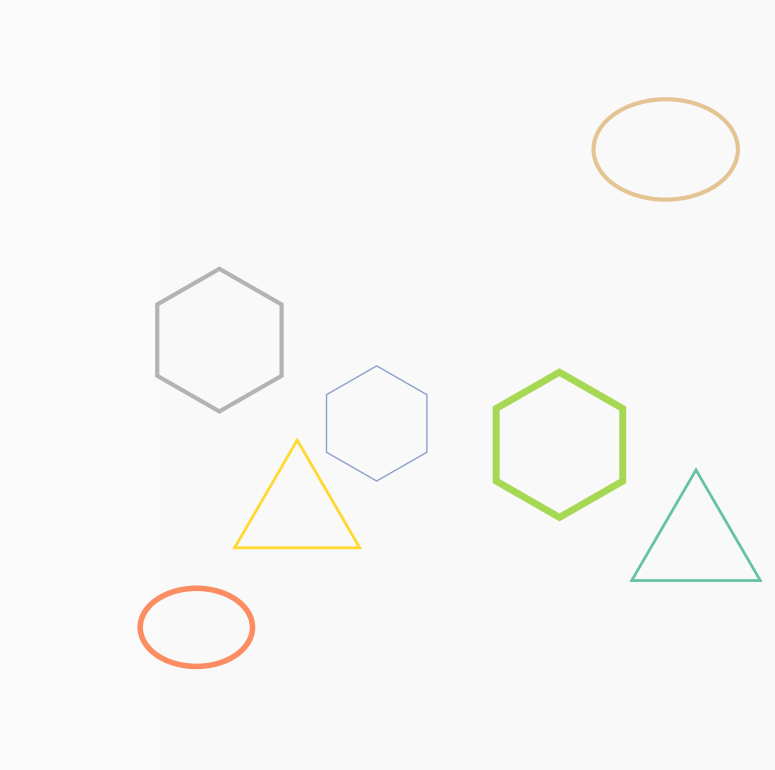[{"shape": "triangle", "thickness": 1, "radius": 0.48, "center": [0.898, 0.294]}, {"shape": "oval", "thickness": 2, "radius": 0.36, "center": [0.253, 0.185]}, {"shape": "hexagon", "thickness": 0.5, "radius": 0.37, "center": [0.486, 0.45]}, {"shape": "hexagon", "thickness": 2.5, "radius": 0.47, "center": [0.722, 0.422]}, {"shape": "triangle", "thickness": 1, "radius": 0.47, "center": [0.383, 0.335]}, {"shape": "oval", "thickness": 1.5, "radius": 0.47, "center": [0.859, 0.806]}, {"shape": "hexagon", "thickness": 1.5, "radius": 0.46, "center": [0.283, 0.558]}]